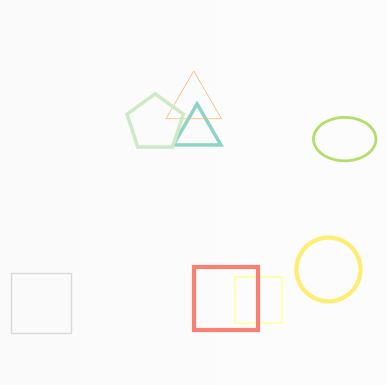[{"shape": "triangle", "thickness": 2.5, "radius": 0.35, "center": [0.509, 0.659]}, {"shape": "square", "thickness": 1.5, "radius": 0.3, "center": [0.667, 0.221]}, {"shape": "square", "thickness": 3, "radius": 0.41, "center": [0.583, 0.226]}, {"shape": "triangle", "thickness": 0.5, "radius": 0.41, "center": [0.5, 0.733]}, {"shape": "oval", "thickness": 2, "radius": 0.4, "center": [0.89, 0.639]}, {"shape": "square", "thickness": 1, "radius": 0.39, "center": [0.107, 0.213]}, {"shape": "pentagon", "thickness": 2.5, "radius": 0.38, "center": [0.4, 0.68]}, {"shape": "circle", "thickness": 3, "radius": 0.41, "center": [0.848, 0.3]}]